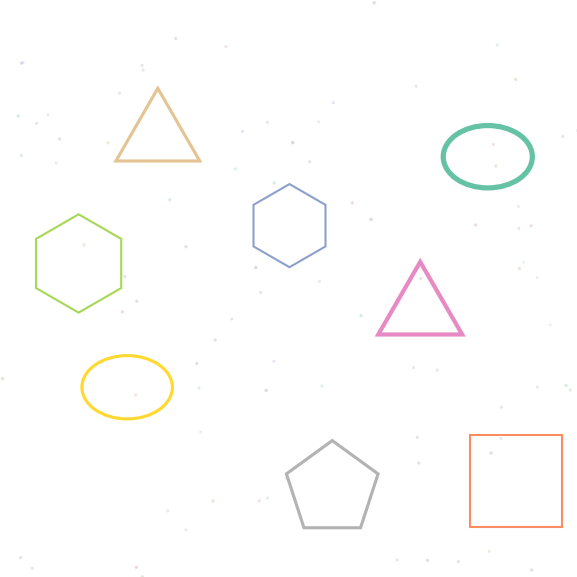[{"shape": "oval", "thickness": 2.5, "radius": 0.39, "center": [0.845, 0.728]}, {"shape": "square", "thickness": 1, "radius": 0.4, "center": [0.893, 0.166]}, {"shape": "hexagon", "thickness": 1, "radius": 0.36, "center": [0.501, 0.608]}, {"shape": "triangle", "thickness": 2, "radius": 0.42, "center": [0.728, 0.462]}, {"shape": "hexagon", "thickness": 1, "radius": 0.43, "center": [0.136, 0.543]}, {"shape": "oval", "thickness": 1.5, "radius": 0.39, "center": [0.22, 0.329]}, {"shape": "triangle", "thickness": 1.5, "radius": 0.42, "center": [0.273, 0.762]}, {"shape": "pentagon", "thickness": 1.5, "radius": 0.42, "center": [0.575, 0.153]}]